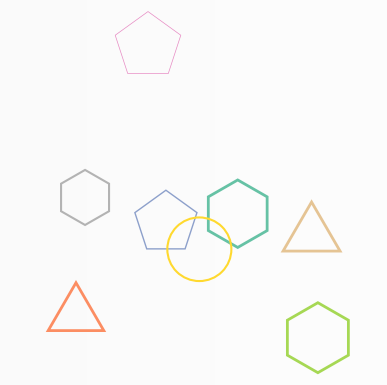[{"shape": "hexagon", "thickness": 2, "radius": 0.44, "center": [0.613, 0.445]}, {"shape": "triangle", "thickness": 2, "radius": 0.41, "center": [0.196, 0.183]}, {"shape": "pentagon", "thickness": 1, "radius": 0.42, "center": [0.428, 0.422]}, {"shape": "pentagon", "thickness": 0.5, "radius": 0.44, "center": [0.382, 0.881]}, {"shape": "hexagon", "thickness": 2, "radius": 0.45, "center": [0.82, 0.123]}, {"shape": "circle", "thickness": 1.5, "radius": 0.41, "center": [0.514, 0.353]}, {"shape": "triangle", "thickness": 2, "radius": 0.42, "center": [0.804, 0.39]}, {"shape": "hexagon", "thickness": 1.5, "radius": 0.36, "center": [0.219, 0.487]}]